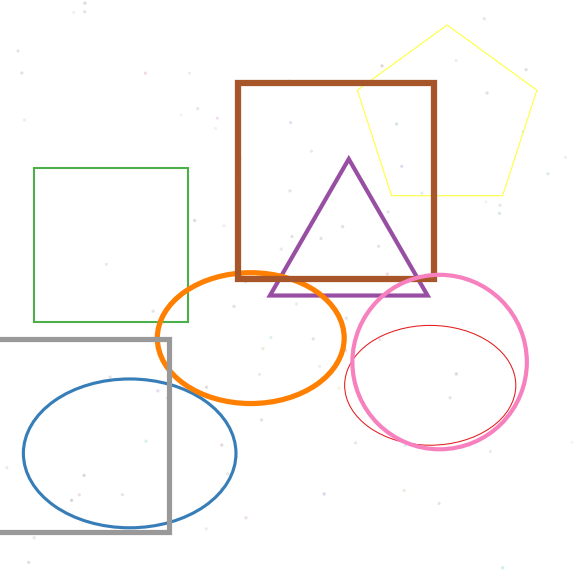[{"shape": "oval", "thickness": 0.5, "radius": 0.74, "center": [0.745, 0.332]}, {"shape": "oval", "thickness": 1.5, "radius": 0.92, "center": [0.225, 0.214]}, {"shape": "square", "thickness": 1, "radius": 0.67, "center": [0.192, 0.575]}, {"shape": "triangle", "thickness": 2, "radius": 0.79, "center": [0.604, 0.566]}, {"shape": "oval", "thickness": 2.5, "radius": 0.81, "center": [0.434, 0.414]}, {"shape": "pentagon", "thickness": 0.5, "radius": 0.82, "center": [0.774, 0.792]}, {"shape": "square", "thickness": 3, "radius": 0.85, "center": [0.582, 0.685]}, {"shape": "circle", "thickness": 2, "radius": 0.76, "center": [0.761, 0.372]}, {"shape": "square", "thickness": 2.5, "radius": 0.83, "center": [0.125, 0.245]}]